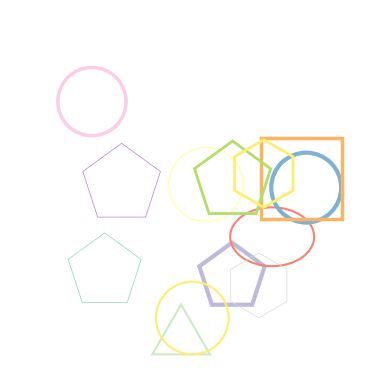[{"shape": "pentagon", "thickness": 0.5, "radius": 0.5, "center": [0.272, 0.295]}, {"shape": "circle", "thickness": 1, "radius": 0.48, "center": [0.535, 0.521]}, {"shape": "pentagon", "thickness": 3, "radius": 0.45, "center": [0.603, 0.281]}, {"shape": "oval", "thickness": 1.5, "radius": 0.55, "center": [0.707, 0.385]}, {"shape": "circle", "thickness": 3, "radius": 0.45, "center": [0.795, 0.513]}, {"shape": "square", "thickness": 2.5, "radius": 0.53, "center": [0.783, 0.537]}, {"shape": "pentagon", "thickness": 2, "radius": 0.52, "center": [0.604, 0.53]}, {"shape": "circle", "thickness": 2.5, "radius": 0.44, "center": [0.239, 0.736]}, {"shape": "hexagon", "thickness": 0.5, "radius": 0.42, "center": [0.672, 0.259]}, {"shape": "pentagon", "thickness": 0.5, "radius": 0.53, "center": [0.316, 0.522]}, {"shape": "triangle", "thickness": 1.5, "radius": 0.43, "center": [0.47, 0.123]}, {"shape": "hexagon", "thickness": 2, "radius": 0.44, "center": [0.685, 0.549]}, {"shape": "circle", "thickness": 1.5, "radius": 0.47, "center": [0.499, 0.174]}]